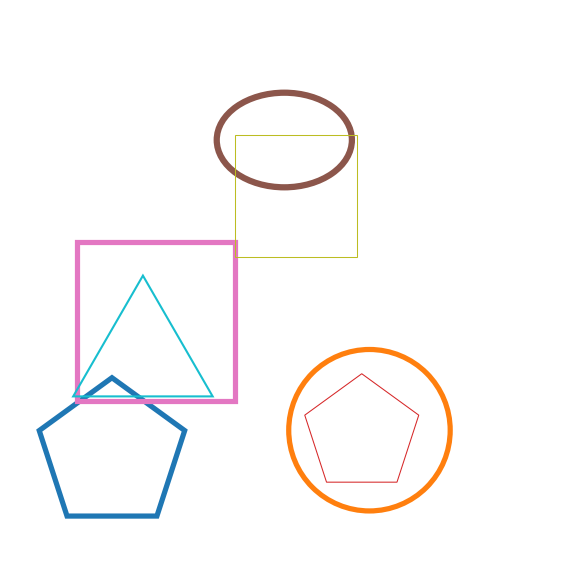[{"shape": "pentagon", "thickness": 2.5, "radius": 0.66, "center": [0.194, 0.213]}, {"shape": "circle", "thickness": 2.5, "radius": 0.7, "center": [0.64, 0.254]}, {"shape": "pentagon", "thickness": 0.5, "radius": 0.52, "center": [0.626, 0.248]}, {"shape": "oval", "thickness": 3, "radius": 0.59, "center": [0.492, 0.757]}, {"shape": "square", "thickness": 2.5, "radius": 0.69, "center": [0.27, 0.442]}, {"shape": "square", "thickness": 0.5, "radius": 0.53, "center": [0.512, 0.66]}, {"shape": "triangle", "thickness": 1, "radius": 0.7, "center": [0.247, 0.382]}]